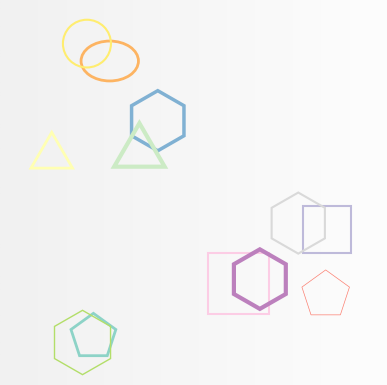[{"shape": "pentagon", "thickness": 2, "radius": 0.3, "center": [0.241, 0.125]}, {"shape": "triangle", "thickness": 2, "radius": 0.31, "center": [0.134, 0.594]}, {"shape": "square", "thickness": 1.5, "radius": 0.31, "center": [0.844, 0.404]}, {"shape": "pentagon", "thickness": 0.5, "radius": 0.32, "center": [0.84, 0.234]}, {"shape": "hexagon", "thickness": 2.5, "radius": 0.39, "center": [0.407, 0.686]}, {"shape": "oval", "thickness": 2, "radius": 0.37, "center": [0.283, 0.842]}, {"shape": "hexagon", "thickness": 1, "radius": 0.42, "center": [0.213, 0.11]}, {"shape": "square", "thickness": 1.5, "radius": 0.39, "center": [0.615, 0.263]}, {"shape": "hexagon", "thickness": 1.5, "radius": 0.4, "center": [0.77, 0.421]}, {"shape": "hexagon", "thickness": 3, "radius": 0.39, "center": [0.671, 0.275]}, {"shape": "triangle", "thickness": 3, "radius": 0.38, "center": [0.36, 0.605]}, {"shape": "circle", "thickness": 1.5, "radius": 0.31, "center": [0.224, 0.887]}]